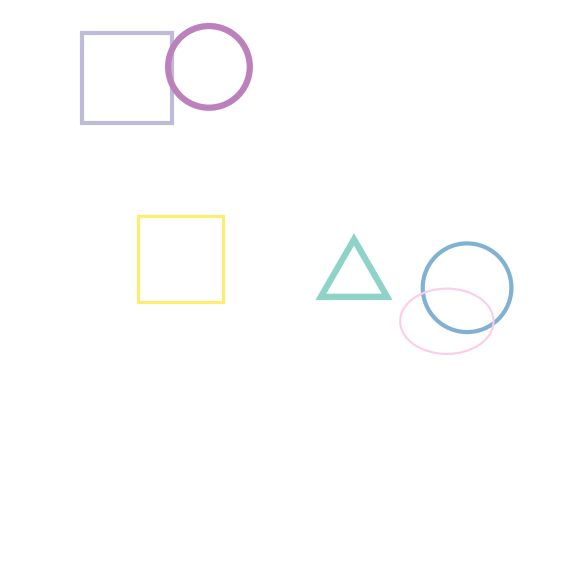[{"shape": "triangle", "thickness": 3, "radius": 0.33, "center": [0.613, 0.518]}, {"shape": "square", "thickness": 2, "radius": 0.39, "center": [0.22, 0.864]}, {"shape": "circle", "thickness": 2, "radius": 0.38, "center": [0.809, 0.501]}, {"shape": "oval", "thickness": 1, "radius": 0.4, "center": [0.774, 0.443]}, {"shape": "circle", "thickness": 3, "radius": 0.35, "center": [0.362, 0.883]}, {"shape": "square", "thickness": 1.5, "radius": 0.37, "center": [0.313, 0.551]}]